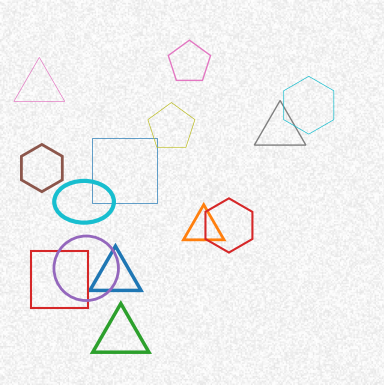[{"shape": "square", "thickness": 0.5, "radius": 0.42, "center": [0.324, 0.556]}, {"shape": "triangle", "thickness": 2.5, "radius": 0.38, "center": [0.3, 0.284]}, {"shape": "triangle", "thickness": 2, "radius": 0.3, "center": [0.529, 0.408]}, {"shape": "triangle", "thickness": 2.5, "radius": 0.42, "center": [0.314, 0.127]}, {"shape": "hexagon", "thickness": 1.5, "radius": 0.35, "center": [0.595, 0.414]}, {"shape": "square", "thickness": 1.5, "radius": 0.37, "center": [0.154, 0.273]}, {"shape": "circle", "thickness": 2, "radius": 0.42, "center": [0.224, 0.303]}, {"shape": "hexagon", "thickness": 2, "radius": 0.31, "center": [0.109, 0.563]}, {"shape": "pentagon", "thickness": 1, "radius": 0.29, "center": [0.492, 0.838]}, {"shape": "triangle", "thickness": 0.5, "radius": 0.38, "center": [0.102, 0.775]}, {"shape": "triangle", "thickness": 1, "radius": 0.39, "center": [0.728, 0.662]}, {"shape": "pentagon", "thickness": 0.5, "radius": 0.32, "center": [0.445, 0.669]}, {"shape": "hexagon", "thickness": 0.5, "radius": 0.38, "center": [0.802, 0.727]}, {"shape": "oval", "thickness": 3, "radius": 0.39, "center": [0.218, 0.476]}]